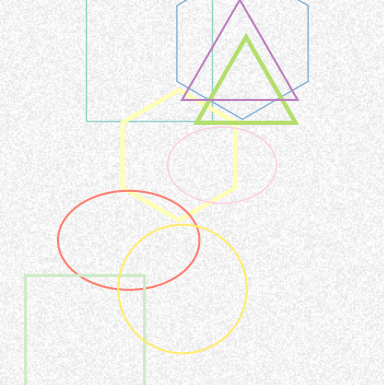[{"shape": "square", "thickness": 1, "radius": 0.82, "center": [0.387, 0.849]}, {"shape": "hexagon", "thickness": 3, "radius": 0.85, "center": [0.465, 0.597]}, {"shape": "oval", "thickness": 1.5, "radius": 0.92, "center": [0.334, 0.376]}, {"shape": "hexagon", "thickness": 1, "radius": 0.98, "center": [0.63, 0.887]}, {"shape": "triangle", "thickness": 3, "radius": 0.74, "center": [0.639, 0.755]}, {"shape": "oval", "thickness": 1, "radius": 0.71, "center": [0.577, 0.571]}, {"shape": "triangle", "thickness": 1.5, "radius": 0.87, "center": [0.623, 0.827]}, {"shape": "square", "thickness": 2, "radius": 0.77, "center": [0.22, 0.131]}, {"shape": "circle", "thickness": 1.5, "radius": 0.83, "center": [0.474, 0.249]}]